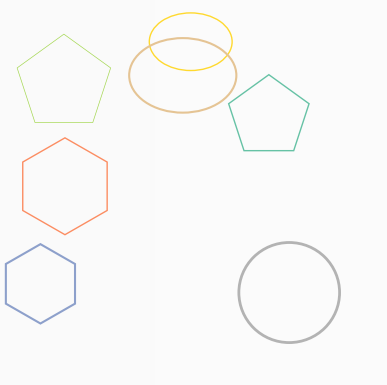[{"shape": "pentagon", "thickness": 1, "radius": 0.55, "center": [0.694, 0.697]}, {"shape": "hexagon", "thickness": 1, "radius": 0.63, "center": [0.168, 0.516]}, {"shape": "hexagon", "thickness": 1.5, "radius": 0.52, "center": [0.104, 0.263]}, {"shape": "pentagon", "thickness": 0.5, "radius": 0.63, "center": [0.165, 0.784]}, {"shape": "oval", "thickness": 1, "radius": 0.53, "center": [0.492, 0.892]}, {"shape": "oval", "thickness": 1.5, "radius": 0.69, "center": [0.472, 0.804]}, {"shape": "circle", "thickness": 2, "radius": 0.65, "center": [0.746, 0.24]}]